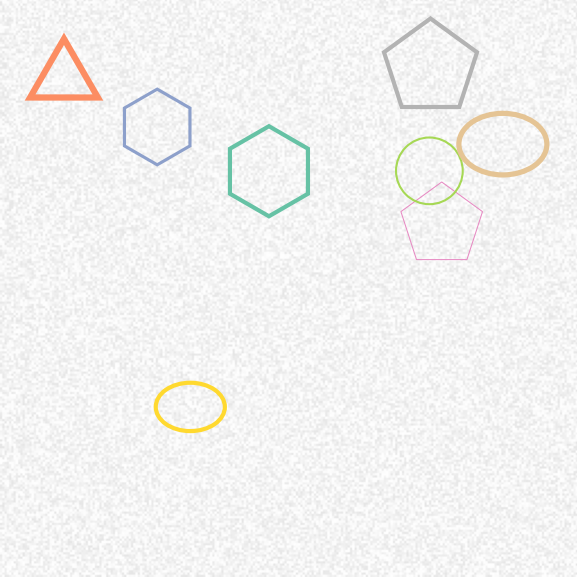[{"shape": "hexagon", "thickness": 2, "radius": 0.39, "center": [0.466, 0.703]}, {"shape": "triangle", "thickness": 3, "radius": 0.34, "center": [0.111, 0.864]}, {"shape": "hexagon", "thickness": 1.5, "radius": 0.33, "center": [0.272, 0.779]}, {"shape": "pentagon", "thickness": 0.5, "radius": 0.37, "center": [0.765, 0.61]}, {"shape": "circle", "thickness": 1, "radius": 0.29, "center": [0.744, 0.703]}, {"shape": "oval", "thickness": 2, "radius": 0.3, "center": [0.33, 0.295]}, {"shape": "oval", "thickness": 2.5, "radius": 0.38, "center": [0.871, 0.75]}, {"shape": "pentagon", "thickness": 2, "radius": 0.42, "center": [0.745, 0.882]}]